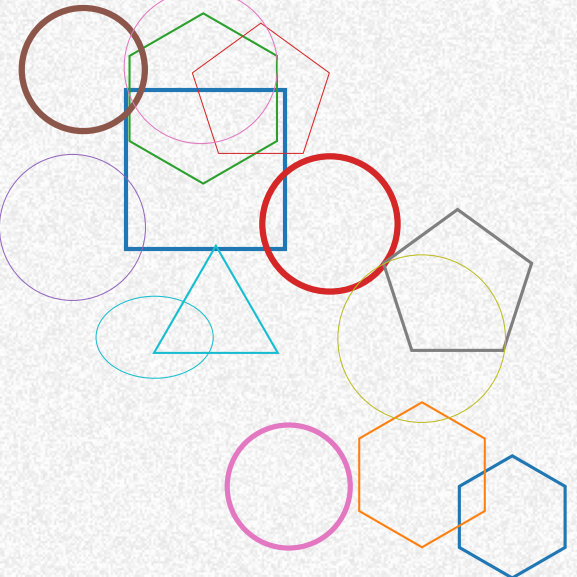[{"shape": "hexagon", "thickness": 1.5, "radius": 0.53, "center": [0.887, 0.104]}, {"shape": "square", "thickness": 2, "radius": 0.69, "center": [0.356, 0.706]}, {"shape": "hexagon", "thickness": 1, "radius": 0.63, "center": [0.731, 0.177]}, {"shape": "hexagon", "thickness": 1, "radius": 0.74, "center": [0.352, 0.829]}, {"shape": "pentagon", "thickness": 0.5, "radius": 0.62, "center": [0.452, 0.834]}, {"shape": "circle", "thickness": 3, "radius": 0.59, "center": [0.571, 0.611]}, {"shape": "circle", "thickness": 0.5, "radius": 0.63, "center": [0.125, 0.605]}, {"shape": "circle", "thickness": 3, "radius": 0.53, "center": [0.144, 0.879]}, {"shape": "circle", "thickness": 2.5, "radius": 0.53, "center": [0.5, 0.157]}, {"shape": "circle", "thickness": 0.5, "radius": 0.66, "center": [0.348, 0.883]}, {"shape": "pentagon", "thickness": 1.5, "radius": 0.67, "center": [0.792, 0.502]}, {"shape": "circle", "thickness": 0.5, "radius": 0.73, "center": [0.73, 0.413]}, {"shape": "triangle", "thickness": 1, "radius": 0.62, "center": [0.374, 0.45]}, {"shape": "oval", "thickness": 0.5, "radius": 0.51, "center": [0.268, 0.415]}]